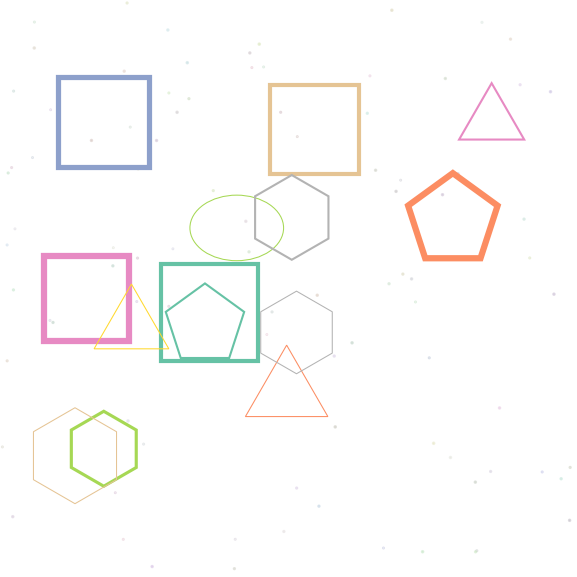[{"shape": "square", "thickness": 2, "radius": 0.42, "center": [0.363, 0.458]}, {"shape": "pentagon", "thickness": 1, "radius": 0.36, "center": [0.355, 0.437]}, {"shape": "triangle", "thickness": 0.5, "radius": 0.41, "center": [0.496, 0.319]}, {"shape": "pentagon", "thickness": 3, "radius": 0.41, "center": [0.784, 0.618]}, {"shape": "square", "thickness": 2.5, "radius": 0.39, "center": [0.179, 0.788]}, {"shape": "triangle", "thickness": 1, "radius": 0.33, "center": [0.851, 0.79]}, {"shape": "square", "thickness": 3, "radius": 0.37, "center": [0.15, 0.482]}, {"shape": "oval", "thickness": 0.5, "radius": 0.41, "center": [0.41, 0.604]}, {"shape": "hexagon", "thickness": 1.5, "radius": 0.32, "center": [0.18, 0.222]}, {"shape": "triangle", "thickness": 0.5, "radius": 0.37, "center": [0.228, 0.432]}, {"shape": "square", "thickness": 2, "radius": 0.39, "center": [0.544, 0.775]}, {"shape": "hexagon", "thickness": 0.5, "radius": 0.42, "center": [0.13, 0.21]}, {"shape": "hexagon", "thickness": 0.5, "radius": 0.36, "center": [0.513, 0.423]}, {"shape": "hexagon", "thickness": 1, "radius": 0.37, "center": [0.505, 0.623]}]